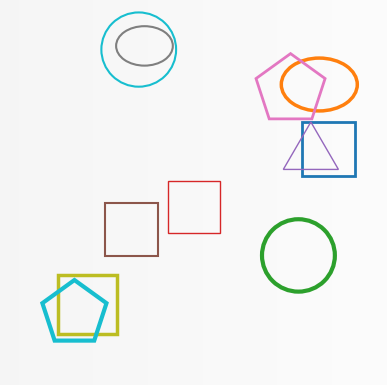[{"shape": "square", "thickness": 2, "radius": 0.35, "center": [0.848, 0.613]}, {"shape": "oval", "thickness": 2.5, "radius": 0.49, "center": [0.824, 0.781]}, {"shape": "circle", "thickness": 3, "radius": 0.47, "center": [0.77, 0.337]}, {"shape": "square", "thickness": 1, "radius": 0.33, "center": [0.501, 0.462]}, {"shape": "triangle", "thickness": 1, "radius": 0.41, "center": [0.802, 0.601]}, {"shape": "square", "thickness": 1.5, "radius": 0.34, "center": [0.339, 0.403]}, {"shape": "pentagon", "thickness": 2, "radius": 0.47, "center": [0.75, 0.767]}, {"shape": "oval", "thickness": 1.5, "radius": 0.37, "center": [0.373, 0.881]}, {"shape": "square", "thickness": 2.5, "radius": 0.38, "center": [0.225, 0.21]}, {"shape": "pentagon", "thickness": 3, "radius": 0.43, "center": [0.192, 0.186]}, {"shape": "circle", "thickness": 1.5, "radius": 0.48, "center": [0.358, 0.871]}]